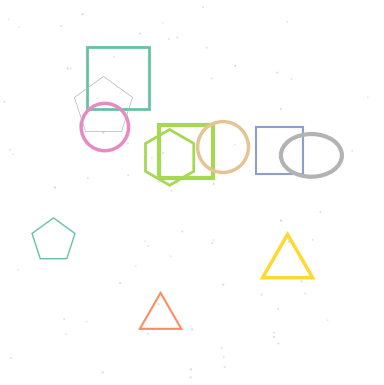[{"shape": "pentagon", "thickness": 1, "radius": 0.29, "center": [0.139, 0.375]}, {"shape": "square", "thickness": 2, "radius": 0.4, "center": [0.308, 0.797]}, {"shape": "triangle", "thickness": 1.5, "radius": 0.31, "center": [0.417, 0.177]}, {"shape": "square", "thickness": 1.5, "radius": 0.31, "center": [0.725, 0.61]}, {"shape": "circle", "thickness": 2.5, "radius": 0.31, "center": [0.272, 0.67]}, {"shape": "square", "thickness": 3, "radius": 0.35, "center": [0.483, 0.606]}, {"shape": "hexagon", "thickness": 2, "radius": 0.36, "center": [0.441, 0.591]}, {"shape": "triangle", "thickness": 2.5, "radius": 0.38, "center": [0.747, 0.316]}, {"shape": "circle", "thickness": 2.5, "radius": 0.33, "center": [0.579, 0.618]}, {"shape": "pentagon", "thickness": 0.5, "radius": 0.4, "center": [0.269, 0.722]}, {"shape": "oval", "thickness": 3, "radius": 0.4, "center": [0.809, 0.596]}]